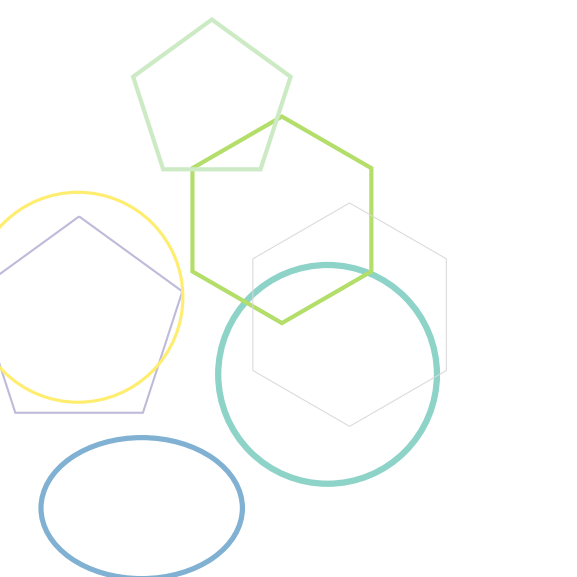[{"shape": "circle", "thickness": 3, "radius": 0.95, "center": [0.567, 0.351]}, {"shape": "pentagon", "thickness": 1, "radius": 0.94, "center": [0.137, 0.436]}, {"shape": "oval", "thickness": 2.5, "radius": 0.87, "center": [0.245, 0.119]}, {"shape": "hexagon", "thickness": 2, "radius": 0.89, "center": [0.488, 0.619]}, {"shape": "hexagon", "thickness": 0.5, "radius": 0.97, "center": [0.605, 0.454]}, {"shape": "pentagon", "thickness": 2, "radius": 0.72, "center": [0.367, 0.822]}, {"shape": "circle", "thickness": 1.5, "radius": 0.91, "center": [0.135, 0.484]}]